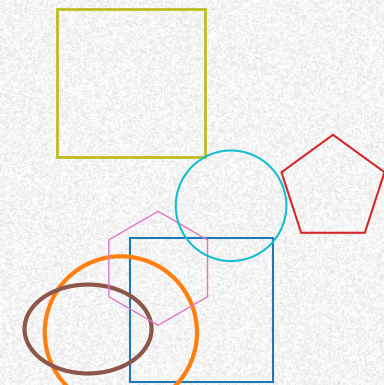[{"shape": "square", "thickness": 1.5, "radius": 0.93, "center": [0.523, 0.194]}, {"shape": "circle", "thickness": 3, "radius": 0.99, "center": [0.314, 0.136]}, {"shape": "pentagon", "thickness": 1.5, "radius": 0.7, "center": [0.865, 0.509]}, {"shape": "oval", "thickness": 3, "radius": 0.82, "center": [0.229, 0.145]}, {"shape": "hexagon", "thickness": 1, "radius": 0.74, "center": [0.411, 0.303]}, {"shape": "square", "thickness": 2, "radius": 0.96, "center": [0.34, 0.784]}, {"shape": "circle", "thickness": 1.5, "radius": 0.72, "center": [0.6, 0.466]}]